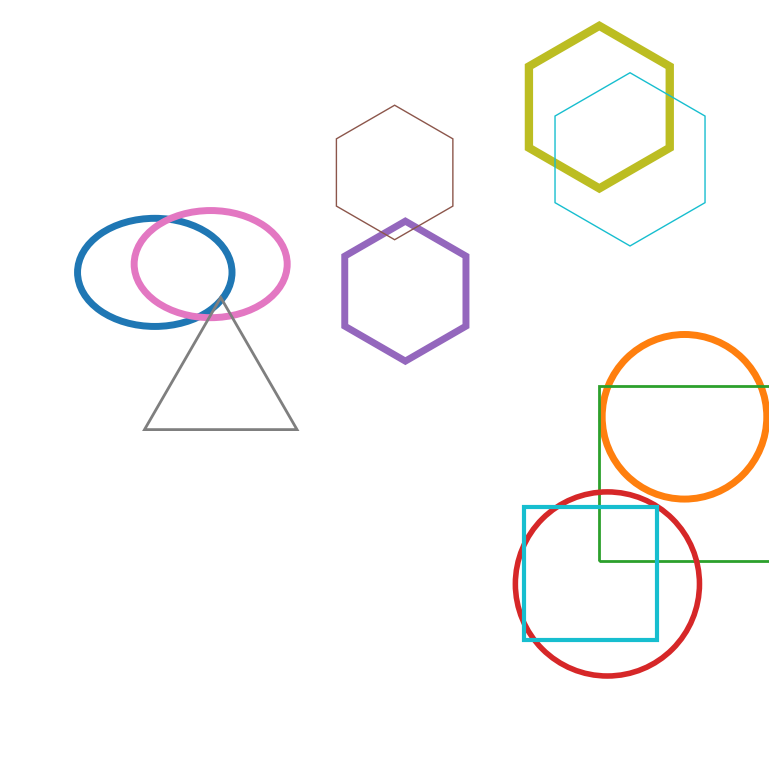[{"shape": "oval", "thickness": 2.5, "radius": 0.5, "center": [0.201, 0.646]}, {"shape": "circle", "thickness": 2.5, "radius": 0.53, "center": [0.889, 0.459]}, {"shape": "square", "thickness": 1, "radius": 0.57, "center": [0.891, 0.385]}, {"shape": "circle", "thickness": 2, "radius": 0.6, "center": [0.789, 0.242]}, {"shape": "hexagon", "thickness": 2.5, "radius": 0.45, "center": [0.526, 0.622]}, {"shape": "hexagon", "thickness": 0.5, "radius": 0.44, "center": [0.513, 0.776]}, {"shape": "oval", "thickness": 2.5, "radius": 0.5, "center": [0.274, 0.657]}, {"shape": "triangle", "thickness": 1, "radius": 0.57, "center": [0.287, 0.499]}, {"shape": "hexagon", "thickness": 3, "radius": 0.53, "center": [0.778, 0.861]}, {"shape": "square", "thickness": 1.5, "radius": 0.43, "center": [0.767, 0.255]}, {"shape": "hexagon", "thickness": 0.5, "radius": 0.56, "center": [0.818, 0.793]}]